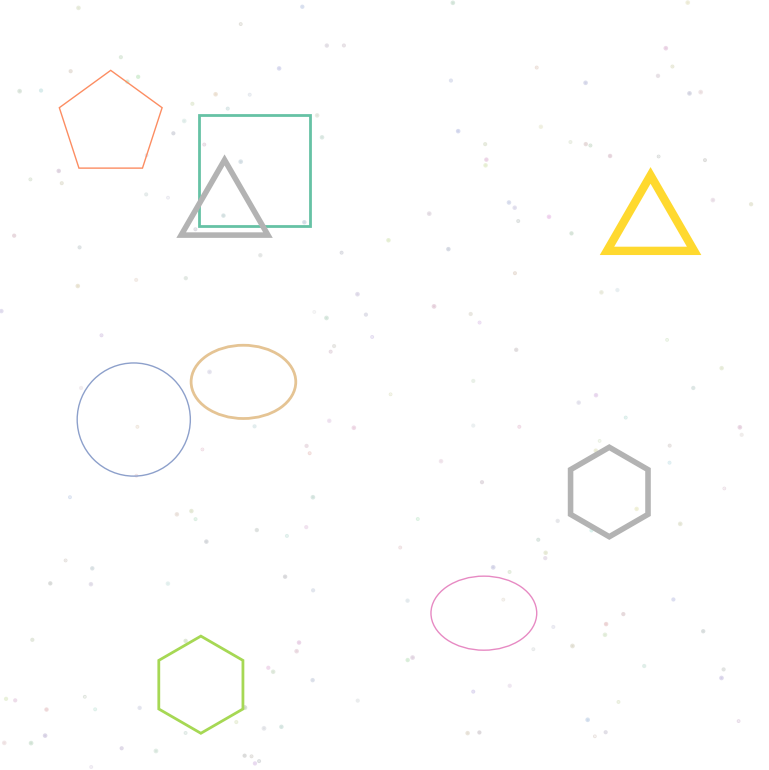[{"shape": "square", "thickness": 1, "radius": 0.36, "center": [0.33, 0.778]}, {"shape": "pentagon", "thickness": 0.5, "radius": 0.35, "center": [0.144, 0.838]}, {"shape": "circle", "thickness": 0.5, "radius": 0.37, "center": [0.174, 0.455]}, {"shape": "oval", "thickness": 0.5, "radius": 0.34, "center": [0.628, 0.204]}, {"shape": "hexagon", "thickness": 1, "radius": 0.32, "center": [0.261, 0.111]}, {"shape": "triangle", "thickness": 3, "radius": 0.33, "center": [0.845, 0.707]}, {"shape": "oval", "thickness": 1, "radius": 0.34, "center": [0.316, 0.504]}, {"shape": "hexagon", "thickness": 2, "radius": 0.29, "center": [0.791, 0.361]}, {"shape": "triangle", "thickness": 2, "radius": 0.33, "center": [0.292, 0.727]}]